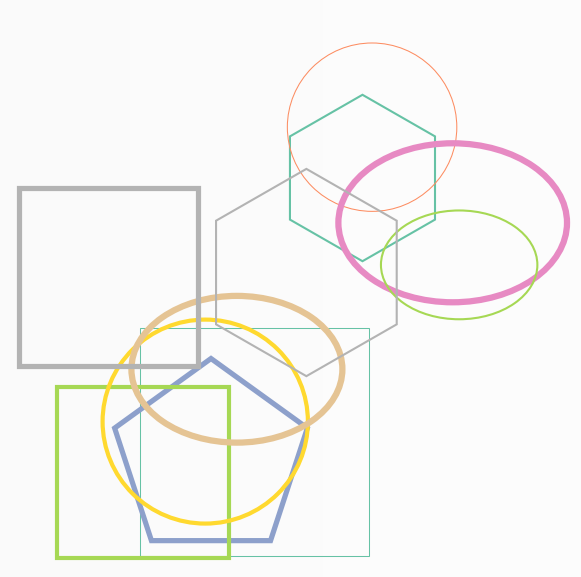[{"shape": "square", "thickness": 0.5, "radius": 0.99, "center": [0.438, 0.234]}, {"shape": "hexagon", "thickness": 1, "radius": 0.72, "center": [0.624, 0.691]}, {"shape": "circle", "thickness": 0.5, "radius": 0.73, "center": [0.64, 0.779]}, {"shape": "pentagon", "thickness": 2.5, "radius": 0.87, "center": [0.363, 0.204]}, {"shape": "oval", "thickness": 3, "radius": 0.98, "center": [0.779, 0.613]}, {"shape": "square", "thickness": 2, "radius": 0.74, "center": [0.246, 0.18]}, {"shape": "oval", "thickness": 1, "radius": 0.67, "center": [0.79, 0.54]}, {"shape": "circle", "thickness": 2, "radius": 0.88, "center": [0.353, 0.269]}, {"shape": "oval", "thickness": 3, "radius": 0.91, "center": [0.408, 0.36]}, {"shape": "square", "thickness": 2.5, "radius": 0.77, "center": [0.187, 0.519]}, {"shape": "hexagon", "thickness": 1, "radius": 0.9, "center": [0.527, 0.527]}]